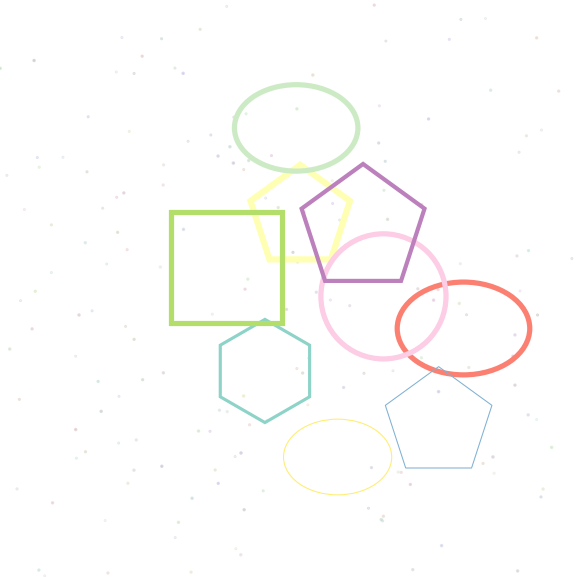[{"shape": "hexagon", "thickness": 1.5, "radius": 0.45, "center": [0.459, 0.357]}, {"shape": "pentagon", "thickness": 3, "radius": 0.45, "center": [0.52, 0.623]}, {"shape": "oval", "thickness": 2.5, "radius": 0.57, "center": [0.803, 0.43]}, {"shape": "pentagon", "thickness": 0.5, "radius": 0.49, "center": [0.76, 0.267]}, {"shape": "square", "thickness": 2.5, "radius": 0.48, "center": [0.393, 0.535]}, {"shape": "circle", "thickness": 2.5, "radius": 0.54, "center": [0.664, 0.486]}, {"shape": "pentagon", "thickness": 2, "radius": 0.56, "center": [0.629, 0.603]}, {"shape": "oval", "thickness": 2.5, "radius": 0.53, "center": [0.513, 0.778]}, {"shape": "oval", "thickness": 0.5, "radius": 0.47, "center": [0.585, 0.208]}]